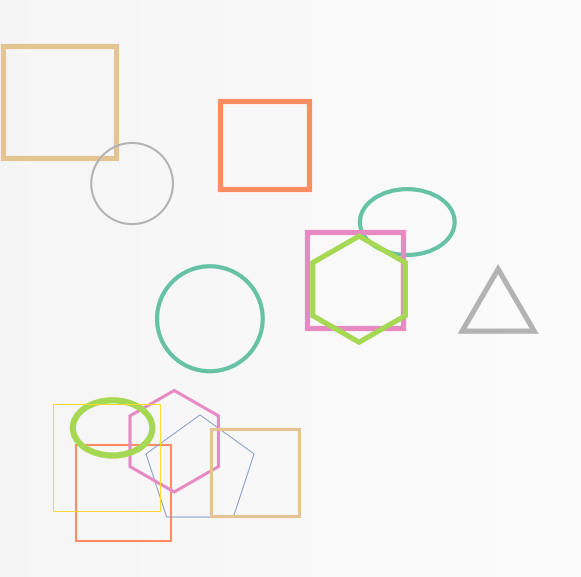[{"shape": "oval", "thickness": 2, "radius": 0.41, "center": [0.701, 0.615]}, {"shape": "circle", "thickness": 2, "radius": 0.45, "center": [0.361, 0.447]}, {"shape": "square", "thickness": 1, "radius": 0.41, "center": [0.212, 0.146]}, {"shape": "square", "thickness": 2.5, "radius": 0.38, "center": [0.455, 0.748]}, {"shape": "pentagon", "thickness": 0.5, "radius": 0.49, "center": [0.344, 0.183]}, {"shape": "hexagon", "thickness": 1.5, "radius": 0.44, "center": [0.3, 0.235]}, {"shape": "square", "thickness": 2.5, "radius": 0.41, "center": [0.611, 0.514]}, {"shape": "hexagon", "thickness": 2.5, "radius": 0.46, "center": [0.618, 0.498]}, {"shape": "oval", "thickness": 3, "radius": 0.34, "center": [0.194, 0.258]}, {"shape": "square", "thickness": 0.5, "radius": 0.46, "center": [0.183, 0.207]}, {"shape": "square", "thickness": 1.5, "radius": 0.38, "center": [0.439, 0.181]}, {"shape": "square", "thickness": 2.5, "radius": 0.48, "center": [0.102, 0.822]}, {"shape": "triangle", "thickness": 2.5, "radius": 0.36, "center": [0.857, 0.461]}, {"shape": "circle", "thickness": 1, "radius": 0.35, "center": [0.227, 0.681]}]